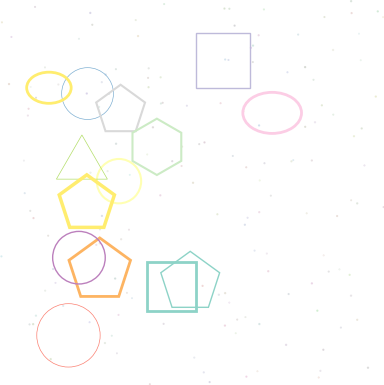[{"shape": "square", "thickness": 2, "radius": 0.32, "center": [0.446, 0.255]}, {"shape": "pentagon", "thickness": 1, "radius": 0.4, "center": [0.494, 0.267]}, {"shape": "circle", "thickness": 1.5, "radius": 0.29, "center": [0.309, 0.529]}, {"shape": "square", "thickness": 1, "radius": 0.35, "center": [0.579, 0.842]}, {"shape": "circle", "thickness": 0.5, "radius": 0.41, "center": [0.178, 0.129]}, {"shape": "circle", "thickness": 0.5, "radius": 0.34, "center": [0.227, 0.757]}, {"shape": "pentagon", "thickness": 2, "radius": 0.42, "center": [0.259, 0.298]}, {"shape": "triangle", "thickness": 0.5, "radius": 0.38, "center": [0.213, 0.573]}, {"shape": "oval", "thickness": 2, "radius": 0.38, "center": [0.707, 0.707]}, {"shape": "pentagon", "thickness": 1.5, "radius": 0.33, "center": [0.313, 0.713]}, {"shape": "circle", "thickness": 1, "radius": 0.34, "center": [0.205, 0.331]}, {"shape": "hexagon", "thickness": 1.5, "radius": 0.37, "center": [0.407, 0.619]}, {"shape": "pentagon", "thickness": 2.5, "radius": 0.38, "center": [0.225, 0.47]}, {"shape": "oval", "thickness": 2, "radius": 0.29, "center": [0.127, 0.772]}]